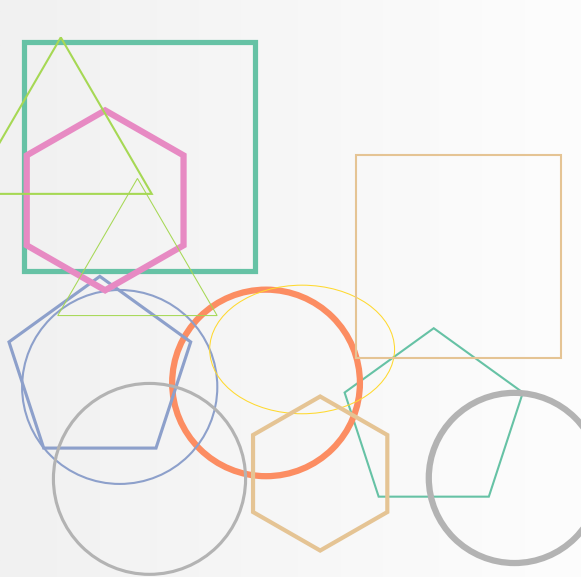[{"shape": "pentagon", "thickness": 1, "radius": 0.81, "center": [0.746, 0.27]}, {"shape": "square", "thickness": 2.5, "radius": 0.99, "center": [0.24, 0.728]}, {"shape": "circle", "thickness": 3, "radius": 0.81, "center": [0.458, 0.336]}, {"shape": "pentagon", "thickness": 1.5, "radius": 0.82, "center": [0.172, 0.356]}, {"shape": "circle", "thickness": 1, "radius": 0.84, "center": [0.206, 0.329]}, {"shape": "hexagon", "thickness": 3, "radius": 0.78, "center": [0.181, 0.652]}, {"shape": "triangle", "thickness": 1, "radius": 0.9, "center": [0.105, 0.754]}, {"shape": "triangle", "thickness": 0.5, "radius": 0.79, "center": [0.236, 0.532]}, {"shape": "oval", "thickness": 0.5, "radius": 0.8, "center": [0.52, 0.394]}, {"shape": "square", "thickness": 1, "radius": 0.88, "center": [0.788, 0.555]}, {"shape": "hexagon", "thickness": 2, "radius": 0.67, "center": [0.551, 0.179]}, {"shape": "circle", "thickness": 3, "radius": 0.74, "center": [0.885, 0.172]}, {"shape": "circle", "thickness": 1.5, "radius": 0.83, "center": [0.257, 0.17]}]